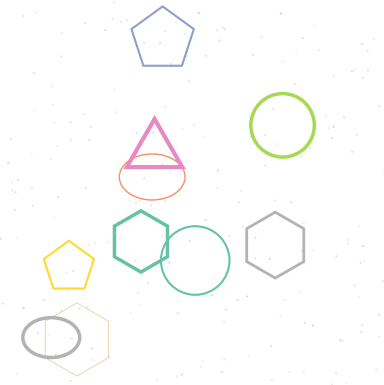[{"shape": "circle", "thickness": 1.5, "radius": 0.45, "center": [0.507, 0.323]}, {"shape": "hexagon", "thickness": 2.5, "radius": 0.4, "center": [0.366, 0.373]}, {"shape": "oval", "thickness": 1, "radius": 0.43, "center": [0.395, 0.54]}, {"shape": "pentagon", "thickness": 1.5, "radius": 0.43, "center": [0.422, 0.898]}, {"shape": "triangle", "thickness": 3, "radius": 0.42, "center": [0.401, 0.608]}, {"shape": "circle", "thickness": 2.5, "radius": 0.41, "center": [0.734, 0.674]}, {"shape": "pentagon", "thickness": 1.5, "radius": 0.34, "center": [0.179, 0.306]}, {"shape": "hexagon", "thickness": 0.5, "radius": 0.48, "center": [0.2, 0.118]}, {"shape": "oval", "thickness": 2.5, "radius": 0.37, "center": [0.133, 0.123]}, {"shape": "hexagon", "thickness": 2, "radius": 0.43, "center": [0.715, 0.363]}]